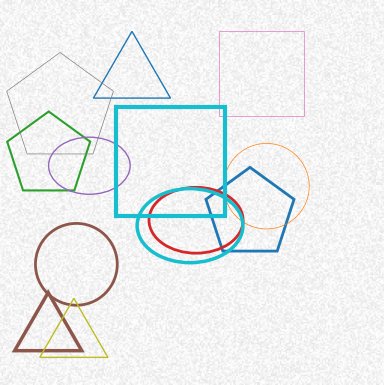[{"shape": "triangle", "thickness": 1, "radius": 0.58, "center": [0.343, 0.803]}, {"shape": "pentagon", "thickness": 2, "radius": 0.6, "center": [0.649, 0.445]}, {"shape": "circle", "thickness": 0.5, "radius": 0.56, "center": [0.692, 0.516]}, {"shape": "pentagon", "thickness": 1.5, "radius": 0.57, "center": [0.126, 0.597]}, {"shape": "oval", "thickness": 2, "radius": 0.61, "center": [0.509, 0.428]}, {"shape": "oval", "thickness": 1, "radius": 0.53, "center": [0.232, 0.57]}, {"shape": "circle", "thickness": 2, "radius": 0.53, "center": [0.198, 0.313]}, {"shape": "triangle", "thickness": 2.5, "radius": 0.5, "center": [0.125, 0.139]}, {"shape": "square", "thickness": 0.5, "radius": 0.55, "center": [0.679, 0.809]}, {"shape": "pentagon", "thickness": 0.5, "radius": 0.73, "center": [0.156, 0.718]}, {"shape": "triangle", "thickness": 1, "radius": 0.51, "center": [0.192, 0.123]}, {"shape": "square", "thickness": 3, "radius": 0.71, "center": [0.443, 0.58]}, {"shape": "oval", "thickness": 2.5, "radius": 0.69, "center": [0.494, 0.414]}]